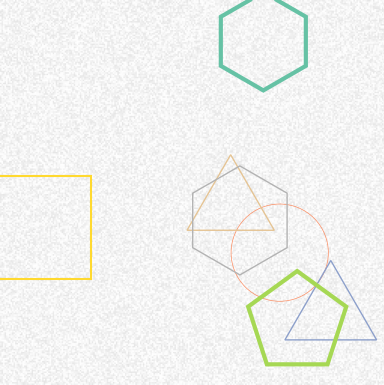[{"shape": "hexagon", "thickness": 3, "radius": 0.64, "center": [0.684, 0.893]}, {"shape": "circle", "thickness": 0.5, "radius": 0.63, "center": [0.727, 0.344]}, {"shape": "triangle", "thickness": 1, "radius": 0.69, "center": [0.859, 0.186]}, {"shape": "pentagon", "thickness": 3, "radius": 0.67, "center": [0.772, 0.162]}, {"shape": "square", "thickness": 1.5, "radius": 0.67, "center": [0.103, 0.41]}, {"shape": "triangle", "thickness": 1, "radius": 0.65, "center": [0.599, 0.467]}, {"shape": "hexagon", "thickness": 1, "radius": 0.71, "center": [0.623, 0.427]}]